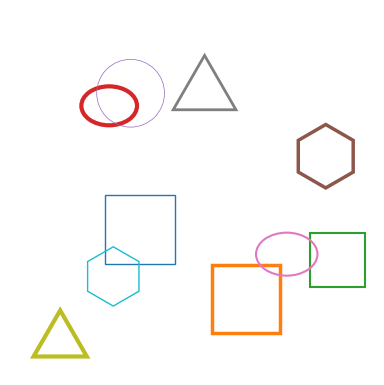[{"shape": "square", "thickness": 1, "radius": 0.45, "center": [0.364, 0.403]}, {"shape": "square", "thickness": 2.5, "radius": 0.44, "center": [0.639, 0.224]}, {"shape": "square", "thickness": 1.5, "radius": 0.35, "center": [0.876, 0.325]}, {"shape": "oval", "thickness": 3, "radius": 0.36, "center": [0.284, 0.725]}, {"shape": "circle", "thickness": 0.5, "radius": 0.44, "center": [0.339, 0.758]}, {"shape": "hexagon", "thickness": 2.5, "radius": 0.41, "center": [0.846, 0.594]}, {"shape": "oval", "thickness": 1.5, "radius": 0.4, "center": [0.745, 0.34]}, {"shape": "triangle", "thickness": 2, "radius": 0.47, "center": [0.531, 0.762]}, {"shape": "triangle", "thickness": 3, "radius": 0.4, "center": [0.156, 0.114]}, {"shape": "hexagon", "thickness": 1, "radius": 0.38, "center": [0.294, 0.282]}]